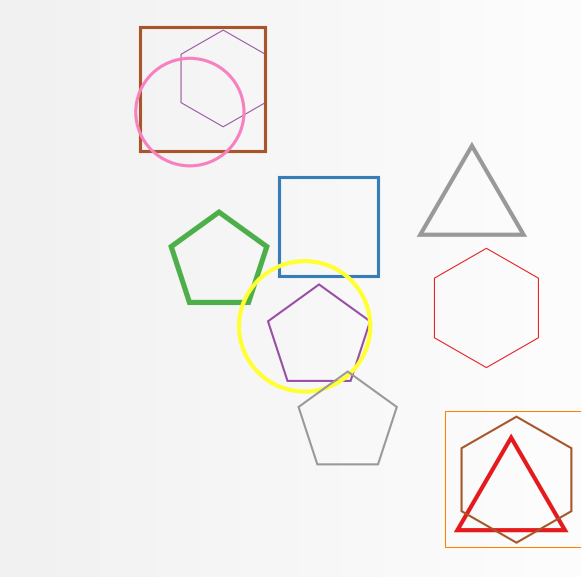[{"shape": "triangle", "thickness": 2, "radius": 0.53, "center": [0.879, 0.134]}, {"shape": "hexagon", "thickness": 0.5, "radius": 0.52, "center": [0.837, 0.466]}, {"shape": "square", "thickness": 1.5, "radius": 0.43, "center": [0.565, 0.607]}, {"shape": "pentagon", "thickness": 2.5, "radius": 0.43, "center": [0.377, 0.545]}, {"shape": "pentagon", "thickness": 1, "radius": 0.46, "center": [0.549, 0.414]}, {"shape": "hexagon", "thickness": 0.5, "radius": 0.42, "center": [0.384, 0.863]}, {"shape": "square", "thickness": 0.5, "radius": 0.59, "center": [0.883, 0.169]}, {"shape": "circle", "thickness": 2, "radius": 0.56, "center": [0.524, 0.434]}, {"shape": "hexagon", "thickness": 1, "radius": 0.55, "center": [0.889, 0.169]}, {"shape": "square", "thickness": 1.5, "radius": 0.54, "center": [0.348, 0.845]}, {"shape": "circle", "thickness": 1.5, "radius": 0.47, "center": [0.327, 0.805]}, {"shape": "pentagon", "thickness": 1, "radius": 0.44, "center": [0.598, 0.267]}, {"shape": "triangle", "thickness": 2, "radius": 0.51, "center": [0.812, 0.644]}]